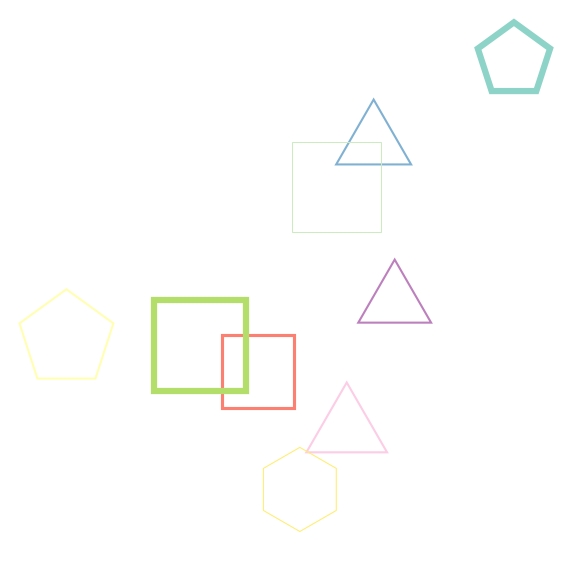[{"shape": "pentagon", "thickness": 3, "radius": 0.33, "center": [0.89, 0.895]}, {"shape": "pentagon", "thickness": 1, "radius": 0.43, "center": [0.115, 0.413]}, {"shape": "square", "thickness": 1.5, "radius": 0.31, "center": [0.446, 0.356]}, {"shape": "triangle", "thickness": 1, "radius": 0.37, "center": [0.647, 0.752]}, {"shape": "square", "thickness": 3, "radius": 0.4, "center": [0.347, 0.401]}, {"shape": "triangle", "thickness": 1, "radius": 0.4, "center": [0.6, 0.256]}, {"shape": "triangle", "thickness": 1, "radius": 0.36, "center": [0.683, 0.477]}, {"shape": "square", "thickness": 0.5, "radius": 0.39, "center": [0.583, 0.675]}, {"shape": "hexagon", "thickness": 0.5, "radius": 0.36, "center": [0.519, 0.152]}]